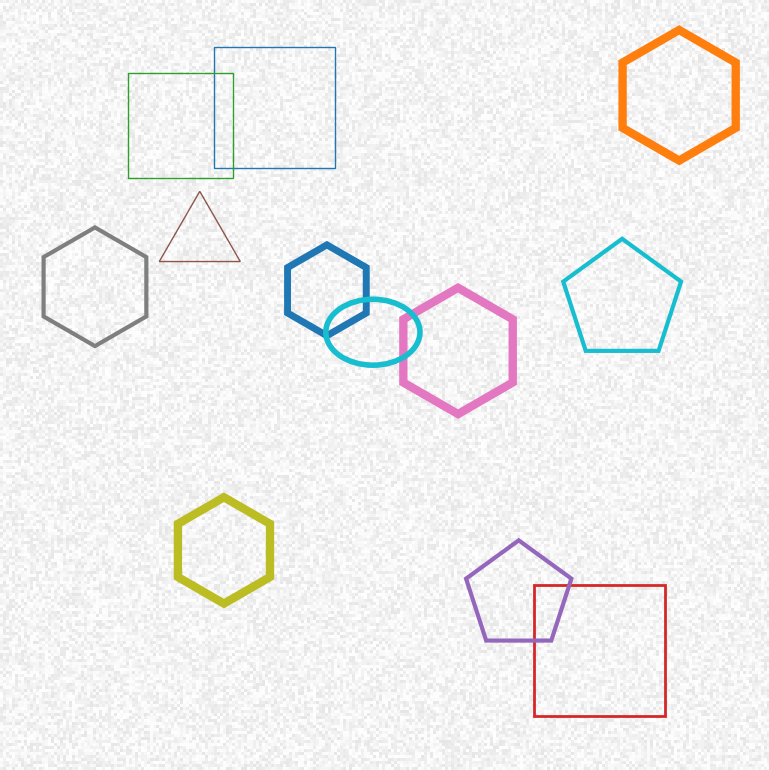[{"shape": "square", "thickness": 0.5, "radius": 0.39, "center": [0.357, 0.86]}, {"shape": "hexagon", "thickness": 2.5, "radius": 0.29, "center": [0.425, 0.623]}, {"shape": "hexagon", "thickness": 3, "radius": 0.42, "center": [0.882, 0.876]}, {"shape": "square", "thickness": 0.5, "radius": 0.34, "center": [0.235, 0.838]}, {"shape": "square", "thickness": 1, "radius": 0.43, "center": [0.779, 0.155]}, {"shape": "pentagon", "thickness": 1.5, "radius": 0.36, "center": [0.674, 0.226]}, {"shape": "triangle", "thickness": 0.5, "radius": 0.3, "center": [0.259, 0.691]}, {"shape": "hexagon", "thickness": 3, "radius": 0.41, "center": [0.595, 0.544]}, {"shape": "hexagon", "thickness": 1.5, "radius": 0.39, "center": [0.123, 0.628]}, {"shape": "hexagon", "thickness": 3, "radius": 0.35, "center": [0.291, 0.285]}, {"shape": "pentagon", "thickness": 1.5, "radius": 0.4, "center": [0.808, 0.609]}, {"shape": "oval", "thickness": 2, "radius": 0.31, "center": [0.484, 0.569]}]